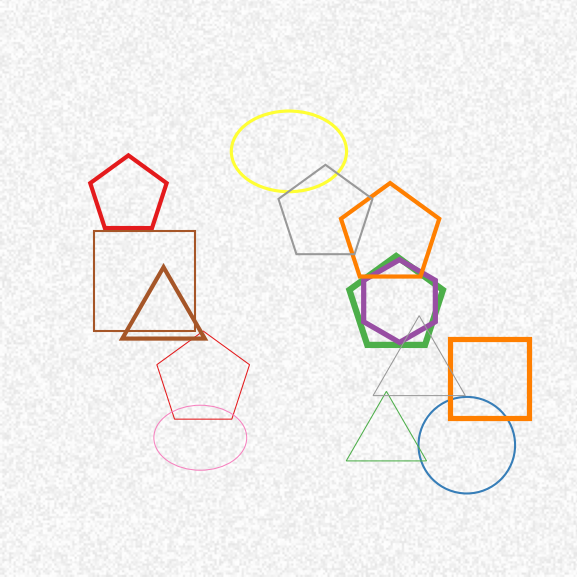[{"shape": "pentagon", "thickness": 0.5, "radius": 0.42, "center": [0.352, 0.342]}, {"shape": "pentagon", "thickness": 2, "radius": 0.35, "center": [0.222, 0.661]}, {"shape": "circle", "thickness": 1, "radius": 0.42, "center": [0.808, 0.228]}, {"shape": "pentagon", "thickness": 3, "radius": 0.43, "center": [0.686, 0.471]}, {"shape": "triangle", "thickness": 0.5, "radius": 0.4, "center": [0.669, 0.241]}, {"shape": "hexagon", "thickness": 2.5, "radius": 0.36, "center": [0.692, 0.478]}, {"shape": "pentagon", "thickness": 2, "radius": 0.45, "center": [0.676, 0.593]}, {"shape": "square", "thickness": 2.5, "radius": 0.34, "center": [0.847, 0.344]}, {"shape": "oval", "thickness": 1.5, "radius": 0.5, "center": [0.5, 0.737]}, {"shape": "triangle", "thickness": 2, "radius": 0.41, "center": [0.283, 0.454]}, {"shape": "square", "thickness": 1, "radius": 0.44, "center": [0.25, 0.512]}, {"shape": "oval", "thickness": 0.5, "radius": 0.4, "center": [0.347, 0.241]}, {"shape": "pentagon", "thickness": 1, "radius": 0.43, "center": [0.564, 0.628]}, {"shape": "triangle", "thickness": 0.5, "radius": 0.46, "center": [0.726, 0.36]}]